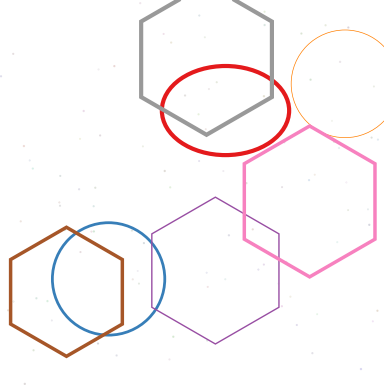[{"shape": "oval", "thickness": 3, "radius": 0.83, "center": [0.586, 0.713]}, {"shape": "circle", "thickness": 2, "radius": 0.73, "center": [0.282, 0.276]}, {"shape": "hexagon", "thickness": 1, "radius": 0.95, "center": [0.559, 0.297]}, {"shape": "circle", "thickness": 0.5, "radius": 0.7, "center": [0.896, 0.782]}, {"shape": "hexagon", "thickness": 2.5, "radius": 0.84, "center": [0.173, 0.242]}, {"shape": "hexagon", "thickness": 2.5, "radius": 0.98, "center": [0.804, 0.477]}, {"shape": "hexagon", "thickness": 3, "radius": 0.98, "center": [0.536, 0.846]}]